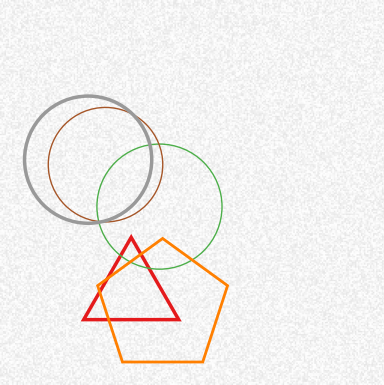[{"shape": "triangle", "thickness": 2.5, "radius": 0.71, "center": [0.341, 0.241]}, {"shape": "circle", "thickness": 1, "radius": 0.81, "center": [0.414, 0.463]}, {"shape": "pentagon", "thickness": 2, "radius": 0.89, "center": [0.422, 0.203]}, {"shape": "circle", "thickness": 1, "radius": 0.74, "center": [0.274, 0.572]}, {"shape": "circle", "thickness": 2.5, "radius": 0.83, "center": [0.229, 0.585]}]